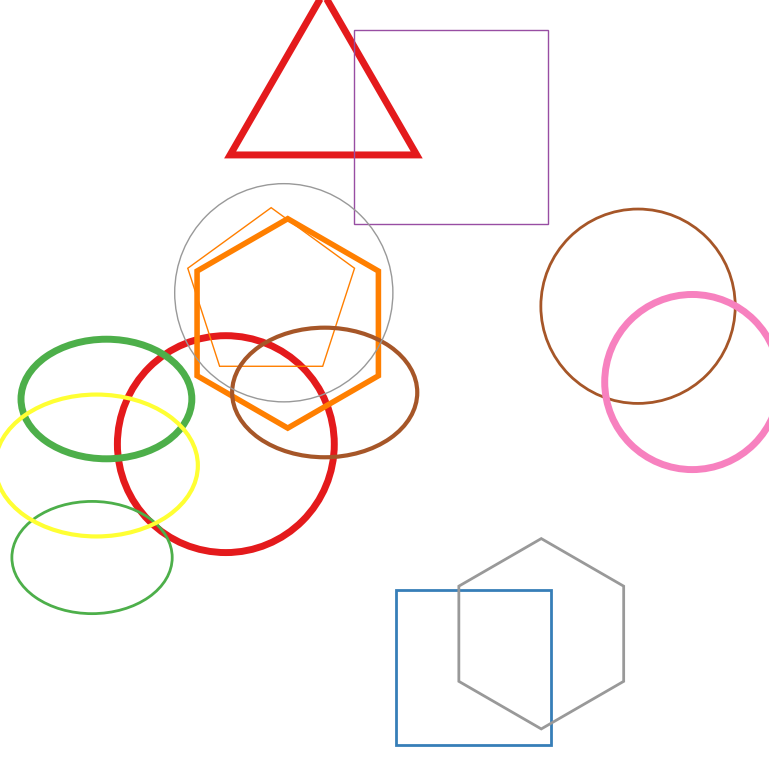[{"shape": "circle", "thickness": 2.5, "radius": 0.7, "center": [0.293, 0.423]}, {"shape": "triangle", "thickness": 2.5, "radius": 0.7, "center": [0.42, 0.869]}, {"shape": "square", "thickness": 1, "radius": 0.5, "center": [0.615, 0.133]}, {"shape": "oval", "thickness": 2.5, "radius": 0.55, "center": [0.138, 0.482]}, {"shape": "oval", "thickness": 1, "radius": 0.52, "center": [0.12, 0.276]}, {"shape": "square", "thickness": 0.5, "radius": 0.63, "center": [0.586, 0.835]}, {"shape": "hexagon", "thickness": 2, "radius": 0.68, "center": [0.374, 0.58]}, {"shape": "pentagon", "thickness": 0.5, "radius": 0.57, "center": [0.352, 0.616]}, {"shape": "oval", "thickness": 1.5, "radius": 0.66, "center": [0.125, 0.395]}, {"shape": "oval", "thickness": 1.5, "radius": 0.6, "center": [0.422, 0.49]}, {"shape": "circle", "thickness": 1, "radius": 0.63, "center": [0.829, 0.602]}, {"shape": "circle", "thickness": 2.5, "radius": 0.57, "center": [0.899, 0.504]}, {"shape": "circle", "thickness": 0.5, "radius": 0.71, "center": [0.369, 0.62]}, {"shape": "hexagon", "thickness": 1, "radius": 0.62, "center": [0.703, 0.177]}]